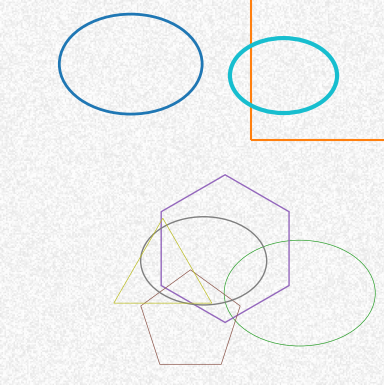[{"shape": "oval", "thickness": 2, "radius": 0.93, "center": [0.34, 0.833]}, {"shape": "square", "thickness": 1.5, "radius": 1.0, "center": [0.85, 0.837]}, {"shape": "oval", "thickness": 0.5, "radius": 0.98, "center": [0.779, 0.239]}, {"shape": "hexagon", "thickness": 1, "radius": 0.96, "center": [0.585, 0.354]}, {"shape": "pentagon", "thickness": 0.5, "radius": 0.68, "center": [0.495, 0.163]}, {"shape": "oval", "thickness": 1, "radius": 0.82, "center": [0.529, 0.322]}, {"shape": "triangle", "thickness": 0.5, "radius": 0.74, "center": [0.423, 0.286]}, {"shape": "oval", "thickness": 3, "radius": 0.7, "center": [0.736, 0.804]}]